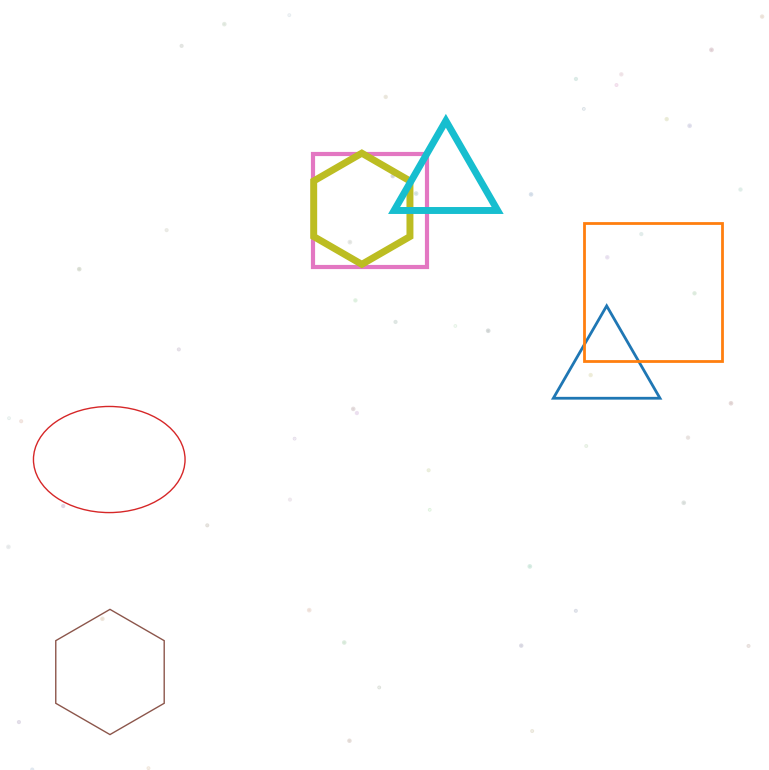[{"shape": "triangle", "thickness": 1, "radius": 0.4, "center": [0.788, 0.523]}, {"shape": "square", "thickness": 1, "radius": 0.45, "center": [0.848, 0.62]}, {"shape": "oval", "thickness": 0.5, "radius": 0.49, "center": [0.142, 0.403]}, {"shape": "hexagon", "thickness": 0.5, "radius": 0.41, "center": [0.143, 0.127]}, {"shape": "square", "thickness": 1.5, "radius": 0.37, "center": [0.481, 0.727]}, {"shape": "hexagon", "thickness": 2.5, "radius": 0.36, "center": [0.47, 0.729]}, {"shape": "triangle", "thickness": 2.5, "radius": 0.39, "center": [0.579, 0.765]}]